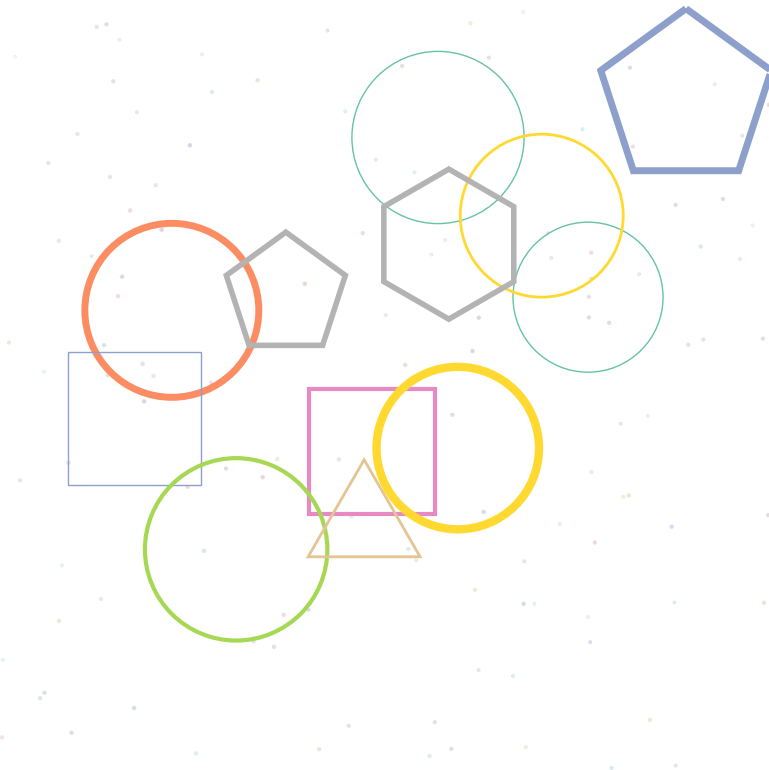[{"shape": "circle", "thickness": 0.5, "radius": 0.49, "center": [0.764, 0.614]}, {"shape": "circle", "thickness": 0.5, "radius": 0.56, "center": [0.569, 0.821]}, {"shape": "circle", "thickness": 2.5, "radius": 0.56, "center": [0.223, 0.597]}, {"shape": "square", "thickness": 0.5, "radius": 0.43, "center": [0.175, 0.456]}, {"shape": "pentagon", "thickness": 2.5, "radius": 0.58, "center": [0.891, 0.872]}, {"shape": "square", "thickness": 1.5, "radius": 0.41, "center": [0.483, 0.414]}, {"shape": "circle", "thickness": 1.5, "radius": 0.59, "center": [0.307, 0.287]}, {"shape": "circle", "thickness": 1, "radius": 0.53, "center": [0.704, 0.72]}, {"shape": "circle", "thickness": 3, "radius": 0.53, "center": [0.595, 0.418]}, {"shape": "triangle", "thickness": 1, "radius": 0.42, "center": [0.473, 0.319]}, {"shape": "hexagon", "thickness": 2, "radius": 0.49, "center": [0.583, 0.683]}, {"shape": "pentagon", "thickness": 2, "radius": 0.41, "center": [0.371, 0.617]}]